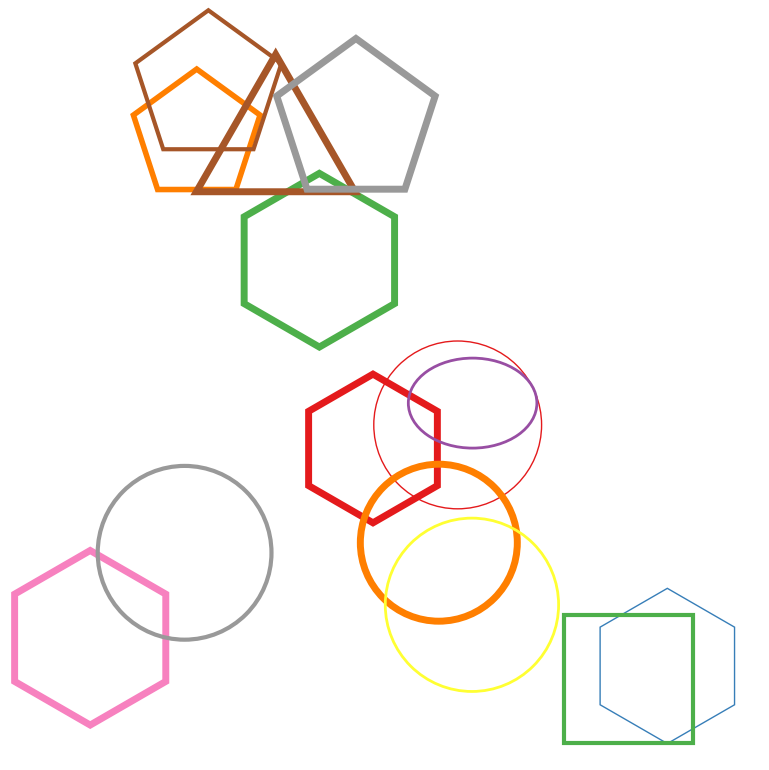[{"shape": "hexagon", "thickness": 2.5, "radius": 0.48, "center": [0.484, 0.418]}, {"shape": "circle", "thickness": 0.5, "radius": 0.54, "center": [0.594, 0.448]}, {"shape": "hexagon", "thickness": 0.5, "radius": 0.5, "center": [0.867, 0.135]}, {"shape": "hexagon", "thickness": 2.5, "radius": 0.56, "center": [0.415, 0.662]}, {"shape": "square", "thickness": 1.5, "radius": 0.42, "center": [0.816, 0.118]}, {"shape": "oval", "thickness": 1, "radius": 0.42, "center": [0.614, 0.476]}, {"shape": "pentagon", "thickness": 2, "radius": 0.43, "center": [0.255, 0.824]}, {"shape": "circle", "thickness": 2.5, "radius": 0.51, "center": [0.57, 0.295]}, {"shape": "circle", "thickness": 1, "radius": 0.56, "center": [0.613, 0.215]}, {"shape": "pentagon", "thickness": 1.5, "radius": 0.5, "center": [0.271, 0.887]}, {"shape": "triangle", "thickness": 2.5, "radius": 0.59, "center": [0.358, 0.81]}, {"shape": "hexagon", "thickness": 2.5, "radius": 0.57, "center": [0.117, 0.172]}, {"shape": "pentagon", "thickness": 2.5, "radius": 0.54, "center": [0.462, 0.842]}, {"shape": "circle", "thickness": 1.5, "radius": 0.56, "center": [0.24, 0.282]}]